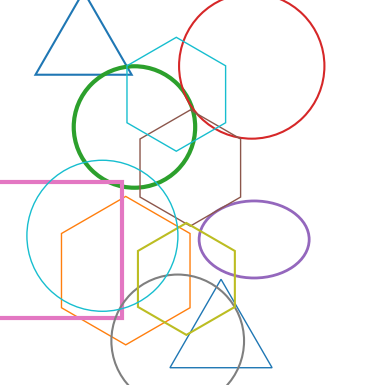[{"shape": "triangle", "thickness": 1, "radius": 0.77, "center": [0.574, 0.121]}, {"shape": "triangle", "thickness": 1.5, "radius": 0.72, "center": [0.217, 0.878]}, {"shape": "hexagon", "thickness": 1, "radius": 0.96, "center": [0.327, 0.297]}, {"shape": "circle", "thickness": 3, "radius": 0.79, "center": [0.349, 0.67]}, {"shape": "circle", "thickness": 1.5, "radius": 0.94, "center": [0.654, 0.829]}, {"shape": "oval", "thickness": 2, "radius": 0.71, "center": [0.66, 0.378]}, {"shape": "hexagon", "thickness": 1, "radius": 0.75, "center": [0.494, 0.564]}, {"shape": "square", "thickness": 3, "radius": 0.88, "center": [0.14, 0.351]}, {"shape": "circle", "thickness": 1.5, "radius": 0.86, "center": [0.462, 0.115]}, {"shape": "hexagon", "thickness": 1.5, "radius": 0.73, "center": [0.484, 0.276]}, {"shape": "circle", "thickness": 1, "radius": 0.98, "center": [0.266, 0.388]}, {"shape": "hexagon", "thickness": 1, "radius": 0.74, "center": [0.458, 0.755]}]